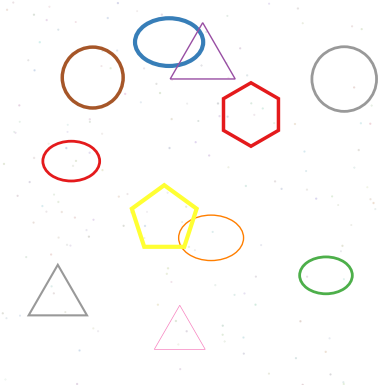[{"shape": "hexagon", "thickness": 2.5, "radius": 0.41, "center": [0.652, 0.703]}, {"shape": "oval", "thickness": 2, "radius": 0.37, "center": [0.185, 0.582]}, {"shape": "oval", "thickness": 3, "radius": 0.44, "center": [0.439, 0.891]}, {"shape": "oval", "thickness": 2, "radius": 0.34, "center": [0.847, 0.285]}, {"shape": "triangle", "thickness": 1, "radius": 0.49, "center": [0.526, 0.844]}, {"shape": "oval", "thickness": 1, "radius": 0.42, "center": [0.548, 0.382]}, {"shape": "pentagon", "thickness": 3, "radius": 0.44, "center": [0.427, 0.431]}, {"shape": "circle", "thickness": 2.5, "radius": 0.4, "center": [0.241, 0.799]}, {"shape": "triangle", "thickness": 0.5, "radius": 0.38, "center": [0.467, 0.131]}, {"shape": "circle", "thickness": 2, "radius": 0.42, "center": [0.894, 0.795]}, {"shape": "triangle", "thickness": 1.5, "radius": 0.44, "center": [0.15, 0.225]}]